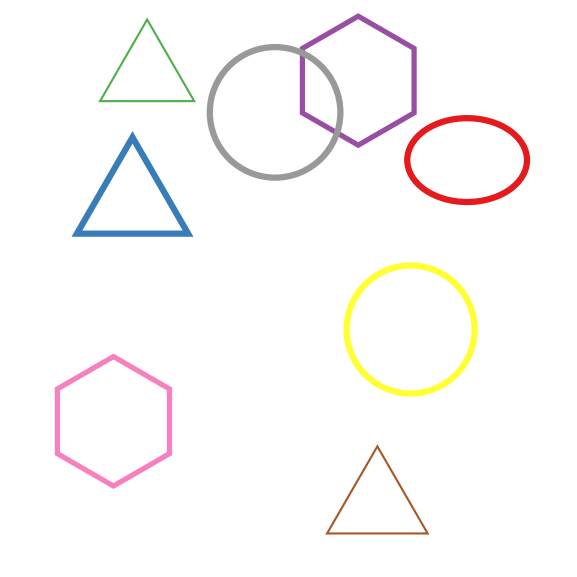[{"shape": "oval", "thickness": 3, "radius": 0.52, "center": [0.809, 0.722]}, {"shape": "triangle", "thickness": 3, "radius": 0.56, "center": [0.229, 0.65]}, {"shape": "triangle", "thickness": 1, "radius": 0.47, "center": [0.255, 0.871]}, {"shape": "hexagon", "thickness": 2.5, "radius": 0.56, "center": [0.62, 0.859]}, {"shape": "circle", "thickness": 3, "radius": 0.55, "center": [0.711, 0.429]}, {"shape": "triangle", "thickness": 1, "radius": 0.5, "center": [0.653, 0.126]}, {"shape": "hexagon", "thickness": 2.5, "radius": 0.56, "center": [0.196, 0.27]}, {"shape": "circle", "thickness": 3, "radius": 0.57, "center": [0.476, 0.805]}]